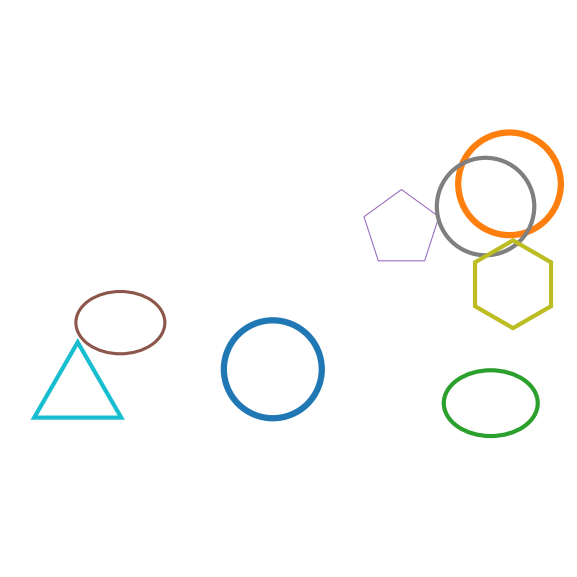[{"shape": "circle", "thickness": 3, "radius": 0.42, "center": [0.472, 0.36]}, {"shape": "circle", "thickness": 3, "radius": 0.44, "center": [0.882, 0.681]}, {"shape": "oval", "thickness": 2, "radius": 0.41, "center": [0.85, 0.301]}, {"shape": "pentagon", "thickness": 0.5, "radius": 0.34, "center": [0.695, 0.603]}, {"shape": "oval", "thickness": 1.5, "radius": 0.39, "center": [0.208, 0.44]}, {"shape": "circle", "thickness": 2, "radius": 0.42, "center": [0.841, 0.641]}, {"shape": "hexagon", "thickness": 2, "radius": 0.38, "center": [0.888, 0.507]}, {"shape": "triangle", "thickness": 2, "radius": 0.44, "center": [0.135, 0.319]}]